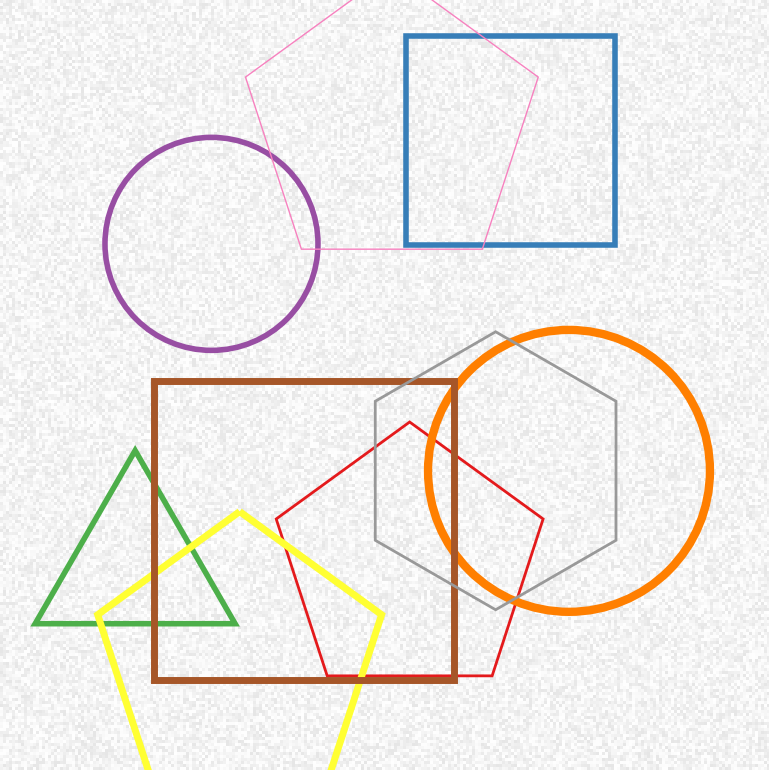[{"shape": "pentagon", "thickness": 1, "radius": 0.91, "center": [0.532, 0.27]}, {"shape": "square", "thickness": 2, "radius": 0.68, "center": [0.663, 0.818]}, {"shape": "triangle", "thickness": 2, "radius": 0.75, "center": [0.176, 0.265]}, {"shape": "circle", "thickness": 2, "radius": 0.69, "center": [0.275, 0.683]}, {"shape": "circle", "thickness": 3, "radius": 0.92, "center": [0.739, 0.388]}, {"shape": "pentagon", "thickness": 2.5, "radius": 0.97, "center": [0.311, 0.142]}, {"shape": "square", "thickness": 2.5, "radius": 0.97, "center": [0.395, 0.311]}, {"shape": "pentagon", "thickness": 0.5, "radius": 1.0, "center": [0.509, 0.838]}, {"shape": "hexagon", "thickness": 1, "radius": 0.9, "center": [0.644, 0.389]}]